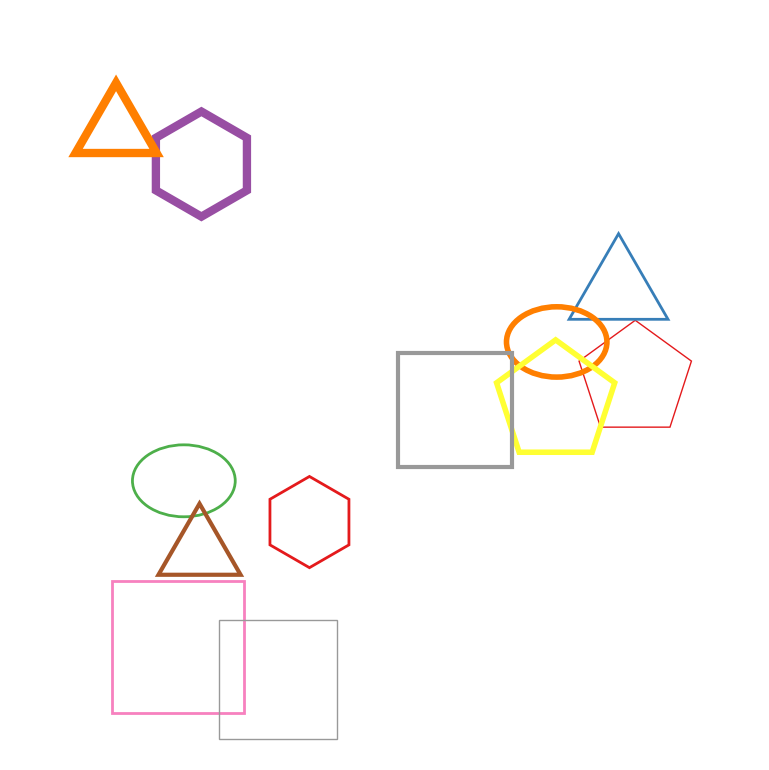[{"shape": "pentagon", "thickness": 0.5, "radius": 0.38, "center": [0.825, 0.507]}, {"shape": "hexagon", "thickness": 1, "radius": 0.3, "center": [0.402, 0.322]}, {"shape": "triangle", "thickness": 1, "radius": 0.37, "center": [0.803, 0.622]}, {"shape": "oval", "thickness": 1, "radius": 0.33, "center": [0.239, 0.376]}, {"shape": "hexagon", "thickness": 3, "radius": 0.34, "center": [0.262, 0.787]}, {"shape": "oval", "thickness": 2, "radius": 0.33, "center": [0.723, 0.556]}, {"shape": "triangle", "thickness": 3, "radius": 0.3, "center": [0.151, 0.832]}, {"shape": "pentagon", "thickness": 2, "radius": 0.4, "center": [0.722, 0.478]}, {"shape": "triangle", "thickness": 1.5, "radius": 0.31, "center": [0.259, 0.284]}, {"shape": "square", "thickness": 1, "radius": 0.43, "center": [0.231, 0.159]}, {"shape": "square", "thickness": 0.5, "radius": 0.39, "center": [0.361, 0.117]}, {"shape": "square", "thickness": 1.5, "radius": 0.37, "center": [0.59, 0.467]}]